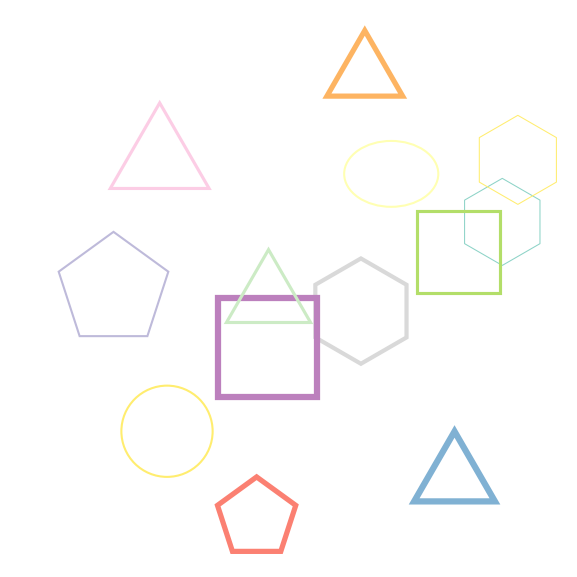[{"shape": "hexagon", "thickness": 0.5, "radius": 0.38, "center": [0.87, 0.615]}, {"shape": "oval", "thickness": 1, "radius": 0.41, "center": [0.677, 0.698]}, {"shape": "pentagon", "thickness": 1, "radius": 0.5, "center": [0.197, 0.498]}, {"shape": "pentagon", "thickness": 2.5, "radius": 0.36, "center": [0.444, 0.102]}, {"shape": "triangle", "thickness": 3, "radius": 0.4, "center": [0.787, 0.171]}, {"shape": "triangle", "thickness": 2.5, "radius": 0.38, "center": [0.632, 0.871]}, {"shape": "square", "thickness": 1.5, "radius": 0.36, "center": [0.794, 0.563]}, {"shape": "triangle", "thickness": 1.5, "radius": 0.49, "center": [0.277, 0.722]}, {"shape": "hexagon", "thickness": 2, "radius": 0.46, "center": [0.625, 0.46]}, {"shape": "square", "thickness": 3, "radius": 0.43, "center": [0.463, 0.397]}, {"shape": "triangle", "thickness": 1.5, "radius": 0.42, "center": [0.465, 0.483]}, {"shape": "hexagon", "thickness": 0.5, "radius": 0.39, "center": [0.897, 0.722]}, {"shape": "circle", "thickness": 1, "radius": 0.4, "center": [0.289, 0.252]}]